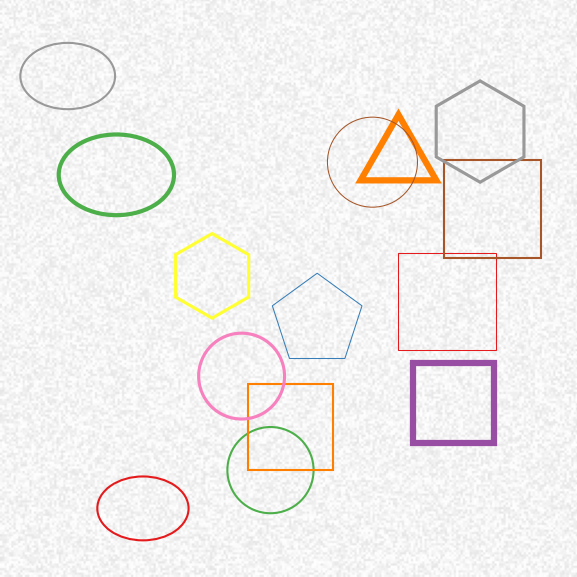[{"shape": "oval", "thickness": 1, "radius": 0.4, "center": [0.248, 0.119]}, {"shape": "square", "thickness": 0.5, "radius": 0.42, "center": [0.774, 0.477]}, {"shape": "pentagon", "thickness": 0.5, "radius": 0.41, "center": [0.549, 0.444]}, {"shape": "oval", "thickness": 2, "radius": 0.5, "center": [0.202, 0.696]}, {"shape": "circle", "thickness": 1, "radius": 0.37, "center": [0.468, 0.185]}, {"shape": "square", "thickness": 3, "radius": 0.35, "center": [0.785, 0.301]}, {"shape": "triangle", "thickness": 3, "radius": 0.38, "center": [0.69, 0.725]}, {"shape": "square", "thickness": 1, "radius": 0.37, "center": [0.503, 0.26]}, {"shape": "hexagon", "thickness": 1.5, "radius": 0.37, "center": [0.367, 0.521]}, {"shape": "square", "thickness": 1, "radius": 0.42, "center": [0.853, 0.637]}, {"shape": "circle", "thickness": 0.5, "radius": 0.39, "center": [0.645, 0.718]}, {"shape": "circle", "thickness": 1.5, "radius": 0.37, "center": [0.418, 0.348]}, {"shape": "oval", "thickness": 1, "radius": 0.41, "center": [0.117, 0.867]}, {"shape": "hexagon", "thickness": 1.5, "radius": 0.44, "center": [0.831, 0.771]}]